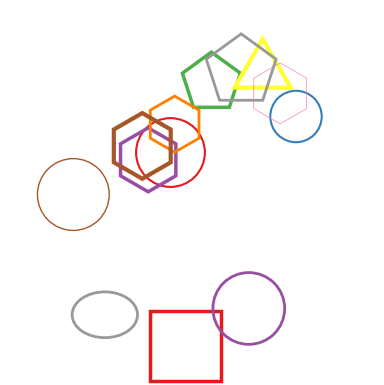[{"shape": "circle", "thickness": 1.5, "radius": 0.45, "center": [0.443, 0.604]}, {"shape": "square", "thickness": 2.5, "radius": 0.46, "center": [0.481, 0.101]}, {"shape": "circle", "thickness": 1.5, "radius": 0.33, "center": [0.769, 0.697]}, {"shape": "pentagon", "thickness": 2.5, "radius": 0.4, "center": [0.549, 0.785]}, {"shape": "hexagon", "thickness": 2.5, "radius": 0.41, "center": [0.385, 0.585]}, {"shape": "circle", "thickness": 2, "radius": 0.47, "center": [0.646, 0.199]}, {"shape": "hexagon", "thickness": 2, "radius": 0.36, "center": [0.454, 0.677]}, {"shape": "triangle", "thickness": 3, "radius": 0.42, "center": [0.682, 0.814]}, {"shape": "hexagon", "thickness": 3, "radius": 0.43, "center": [0.37, 0.621]}, {"shape": "circle", "thickness": 1, "radius": 0.47, "center": [0.19, 0.495]}, {"shape": "hexagon", "thickness": 0.5, "radius": 0.4, "center": [0.728, 0.757]}, {"shape": "pentagon", "thickness": 2, "radius": 0.48, "center": [0.626, 0.817]}, {"shape": "oval", "thickness": 2, "radius": 0.42, "center": [0.272, 0.182]}]